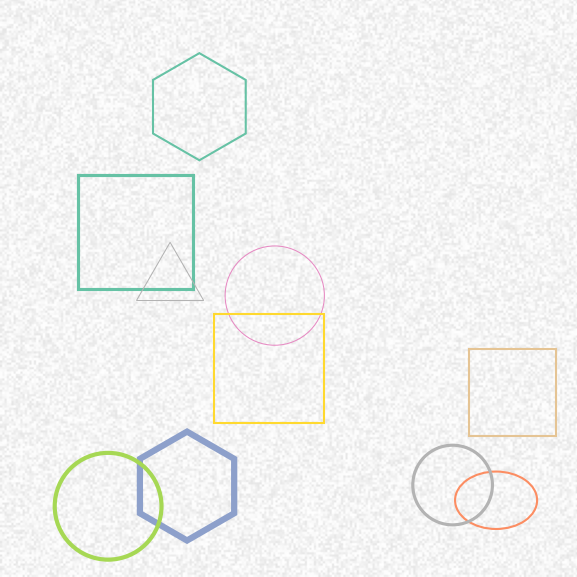[{"shape": "hexagon", "thickness": 1, "radius": 0.46, "center": [0.345, 0.814]}, {"shape": "square", "thickness": 1.5, "radius": 0.5, "center": [0.235, 0.597]}, {"shape": "oval", "thickness": 1, "radius": 0.36, "center": [0.859, 0.133]}, {"shape": "hexagon", "thickness": 3, "radius": 0.47, "center": [0.324, 0.157]}, {"shape": "circle", "thickness": 0.5, "radius": 0.43, "center": [0.476, 0.487]}, {"shape": "circle", "thickness": 2, "radius": 0.46, "center": [0.187, 0.122]}, {"shape": "square", "thickness": 1, "radius": 0.47, "center": [0.466, 0.361]}, {"shape": "square", "thickness": 1, "radius": 0.38, "center": [0.887, 0.319]}, {"shape": "circle", "thickness": 1.5, "radius": 0.34, "center": [0.784, 0.159]}, {"shape": "triangle", "thickness": 0.5, "radius": 0.34, "center": [0.295, 0.512]}]